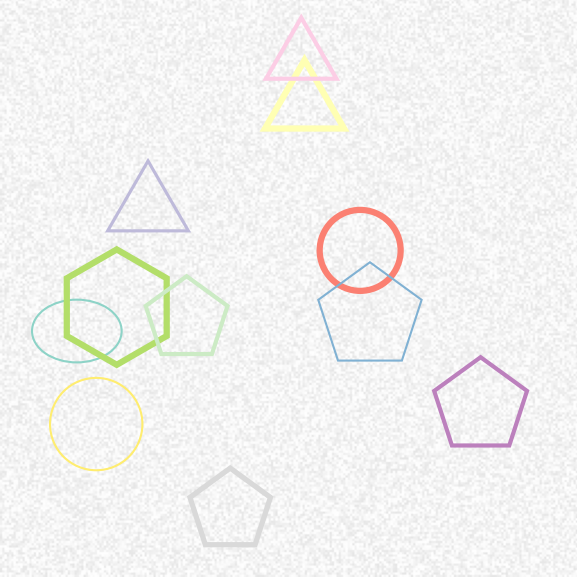[{"shape": "oval", "thickness": 1, "radius": 0.39, "center": [0.133, 0.426]}, {"shape": "triangle", "thickness": 3, "radius": 0.4, "center": [0.527, 0.816]}, {"shape": "triangle", "thickness": 1.5, "radius": 0.4, "center": [0.256, 0.64]}, {"shape": "circle", "thickness": 3, "radius": 0.35, "center": [0.624, 0.566]}, {"shape": "pentagon", "thickness": 1, "radius": 0.47, "center": [0.641, 0.451]}, {"shape": "hexagon", "thickness": 3, "radius": 0.5, "center": [0.202, 0.467]}, {"shape": "triangle", "thickness": 2, "radius": 0.35, "center": [0.522, 0.898]}, {"shape": "pentagon", "thickness": 2.5, "radius": 0.37, "center": [0.399, 0.115]}, {"shape": "pentagon", "thickness": 2, "radius": 0.42, "center": [0.832, 0.296]}, {"shape": "pentagon", "thickness": 2, "radius": 0.37, "center": [0.323, 0.446]}, {"shape": "circle", "thickness": 1, "radius": 0.4, "center": [0.167, 0.265]}]